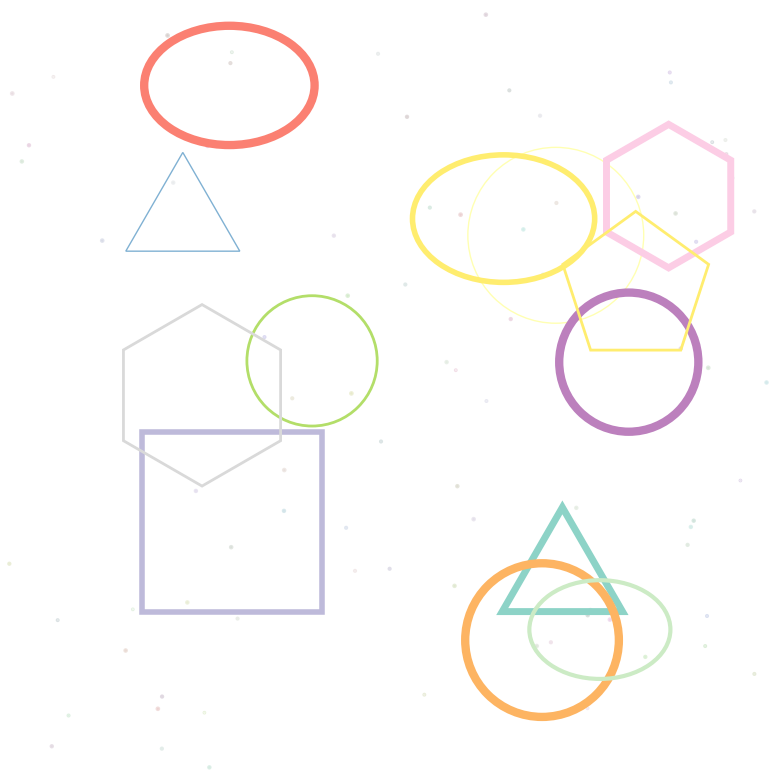[{"shape": "triangle", "thickness": 2.5, "radius": 0.45, "center": [0.73, 0.251]}, {"shape": "circle", "thickness": 0.5, "radius": 0.57, "center": [0.722, 0.694]}, {"shape": "square", "thickness": 2, "radius": 0.58, "center": [0.302, 0.322]}, {"shape": "oval", "thickness": 3, "radius": 0.55, "center": [0.298, 0.889]}, {"shape": "triangle", "thickness": 0.5, "radius": 0.43, "center": [0.237, 0.717]}, {"shape": "circle", "thickness": 3, "radius": 0.5, "center": [0.704, 0.169]}, {"shape": "circle", "thickness": 1, "radius": 0.42, "center": [0.405, 0.531]}, {"shape": "hexagon", "thickness": 2.5, "radius": 0.47, "center": [0.868, 0.745]}, {"shape": "hexagon", "thickness": 1, "radius": 0.59, "center": [0.262, 0.487]}, {"shape": "circle", "thickness": 3, "radius": 0.45, "center": [0.817, 0.53]}, {"shape": "oval", "thickness": 1.5, "radius": 0.46, "center": [0.779, 0.182]}, {"shape": "pentagon", "thickness": 1, "radius": 0.5, "center": [0.826, 0.626]}, {"shape": "oval", "thickness": 2, "radius": 0.59, "center": [0.654, 0.716]}]